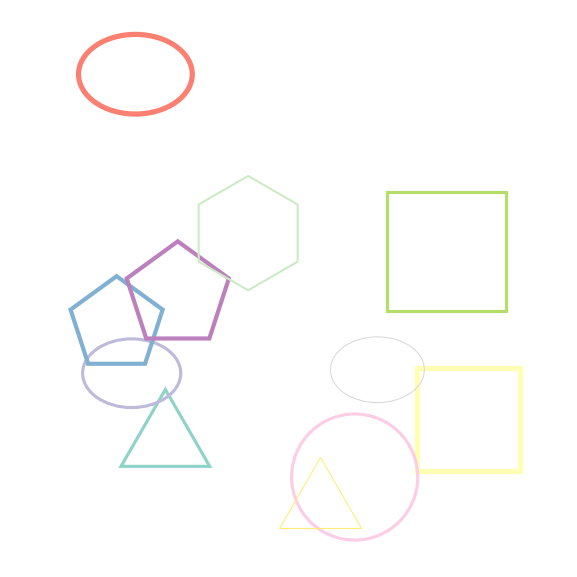[{"shape": "triangle", "thickness": 1.5, "radius": 0.44, "center": [0.286, 0.236]}, {"shape": "square", "thickness": 2.5, "radius": 0.45, "center": [0.811, 0.273]}, {"shape": "oval", "thickness": 1.5, "radius": 0.42, "center": [0.228, 0.353]}, {"shape": "oval", "thickness": 2.5, "radius": 0.49, "center": [0.234, 0.871]}, {"shape": "pentagon", "thickness": 2, "radius": 0.42, "center": [0.202, 0.437]}, {"shape": "square", "thickness": 1.5, "radius": 0.52, "center": [0.773, 0.563]}, {"shape": "circle", "thickness": 1.5, "radius": 0.55, "center": [0.614, 0.173]}, {"shape": "oval", "thickness": 0.5, "radius": 0.41, "center": [0.654, 0.359]}, {"shape": "pentagon", "thickness": 2, "radius": 0.46, "center": [0.308, 0.488]}, {"shape": "hexagon", "thickness": 1, "radius": 0.49, "center": [0.43, 0.595]}, {"shape": "triangle", "thickness": 0.5, "radius": 0.41, "center": [0.555, 0.125]}]